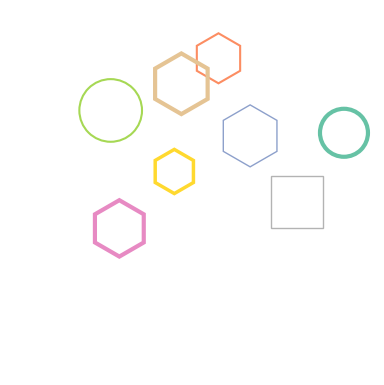[{"shape": "circle", "thickness": 3, "radius": 0.31, "center": [0.893, 0.655]}, {"shape": "hexagon", "thickness": 1.5, "radius": 0.32, "center": [0.567, 0.849]}, {"shape": "hexagon", "thickness": 1, "radius": 0.4, "center": [0.65, 0.647]}, {"shape": "hexagon", "thickness": 3, "radius": 0.37, "center": [0.31, 0.407]}, {"shape": "circle", "thickness": 1.5, "radius": 0.41, "center": [0.287, 0.713]}, {"shape": "hexagon", "thickness": 2.5, "radius": 0.29, "center": [0.453, 0.555]}, {"shape": "hexagon", "thickness": 3, "radius": 0.39, "center": [0.471, 0.782]}, {"shape": "square", "thickness": 1, "radius": 0.34, "center": [0.771, 0.476]}]